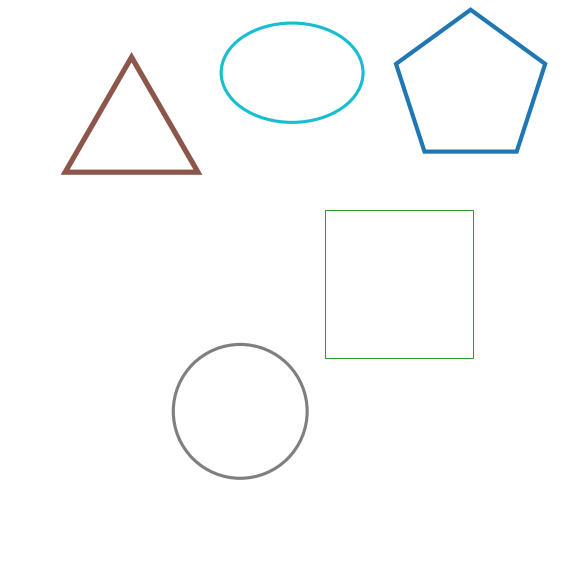[{"shape": "pentagon", "thickness": 2, "radius": 0.68, "center": [0.815, 0.846]}, {"shape": "square", "thickness": 0.5, "radius": 0.64, "center": [0.691, 0.508]}, {"shape": "triangle", "thickness": 2.5, "radius": 0.66, "center": [0.228, 0.767]}, {"shape": "circle", "thickness": 1.5, "radius": 0.58, "center": [0.416, 0.287]}, {"shape": "oval", "thickness": 1.5, "radius": 0.61, "center": [0.506, 0.873]}]